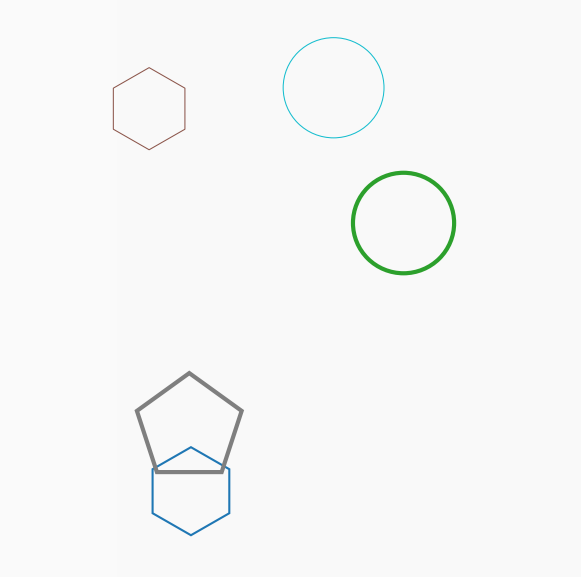[{"shape": "hexagon", "thickness": 1, "radius": 0.38, "center": [0.329, 0.149]}, {"shape": "circle", "thickness": 2, "radius": 0.44, "center": [0.694, 0.613]}, {"shape": "hexagon", "thickness": 0.5, "radius": 0.36, "center": [0.257, 0.811]}, {"shape": "pentagon", "thickness": 2, "radius": 0.47, "center": [0.326, 0.258]}, {"shape": "circle", "thickness": 0.5, "radius": 0.43, "center": [0.574, 0.847]}]